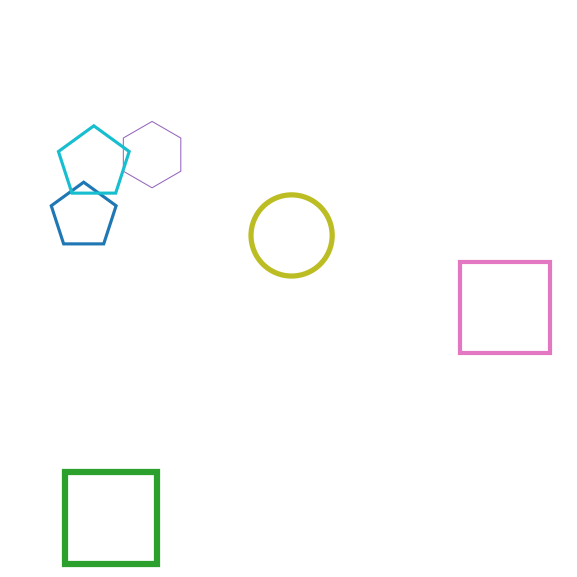[{"shape": "pentagon", "thickness": 1.5, "radius": 0.3, "center": [0.145, 0.625]}, {"shape": "square", "thickness": 3, "radius": 0.4, "center": [0.192, 0.103]}, {"shape": "hexagon", "thickness": 0.5, "radius": 0.29, "center": [0.263, 0.731]}, {"shape": "square", "thickness": 2, "radius": 0.39, "center": [0.875, 0.466]}, {"shape": "circle", "thickness": 2.5, "radius": 0.35, "center": [0.505, 0.591]}, {"shape": "pentagon", "thickness": 1.5, "radius": 0.32, "center": [0.162, 0.717]}]